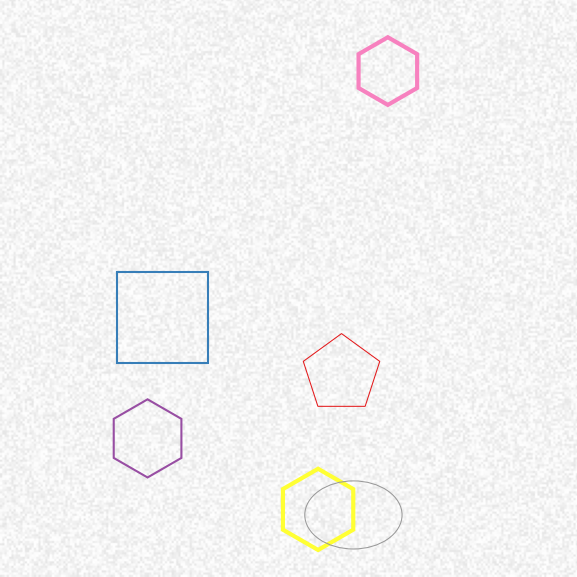[{"shape": "pentagon", "thickness": 0.5, "radius": 0.35, "center": [0.591, 0.352]}, {"shape": "square", "thickness": 1, "radius": 0.39, "center": [0.281, 0.449]}, {"shape": "hexagon", "thickness": 1, "radius": 0.34, "center": [0.256, 0.24]}, {"shape": "hexagon", "thickness": 2, "radius": 0.35, "center": [0.551, 0.117]}, {"shape": "hexagon", "thickness": 2, "radius": 0.29, "center": [0.672, 0.876]}, {"shape": "oval", "thickness": 0.5, "radius": 0.42, "center": [0.612, 0.107]}]